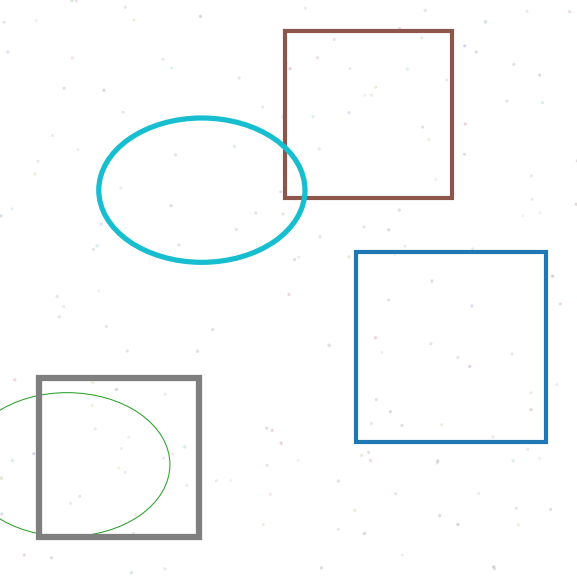[{"shape": "square", "thickness": 2, "radius": 0.82, "center": [0.781, 0.398]}, {"shape": "oval", "thickness": 0.5, "radius": 0.89, "center": [0.116, 0.195]}, {"shape": "square", "thickness": 2, "radius": 0.72, "center": [0.638, 0.801]}, {"shape": "square", "thickness": 3, "radius": 0.69, "center": [0.206, 0.207]}, {"shape": "oval", "thickness": 2.5, "radius": 0.89, "center": [0.35, 0.67]}]